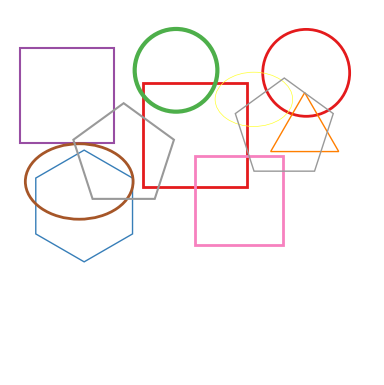[{"shape": "square", "thickness": 2, "radius": 0.68, "center": [0.508, 0.649]}, {"shape": "circle", "thickness": 2, "radius": 0.56, "center": [0.795, 0.811]}, {"shape": "hexagon", "thickness": 1, "radius": 0.73, "center": [0.219, 0.465]}, {"shape": "circle", "thickness": 3, "radius": 0.54, "center": [0.457, 0.817]}, {"shape": "square", "thickness": 1.5, "radius": 0.61, "center": [0.174, 0.752]}, {"shape": "triangle", "thickness": 1, "radius": 0.51, "center": [0.791, 0.657]}, {"shape": "oval", "thickness": 0.5, "radius": 0.5, "center": [0.659, 0.742]}, {"shape": "oval", "thickness": 2, "radius": 0.7, "center": [0.206, 0.529]}, {"shape": "square", "thickness": 2, "radius": 0.58, "center": [0.621, 0.48]}, {"shape": "pentagon", "thickness": 1, "radius": 0.67, "center": [0.738, 0.664]}, {"shape": "pentagon", "thickness": 1.5, "radius": 0.69, "center": [0.321, 0.595]}]